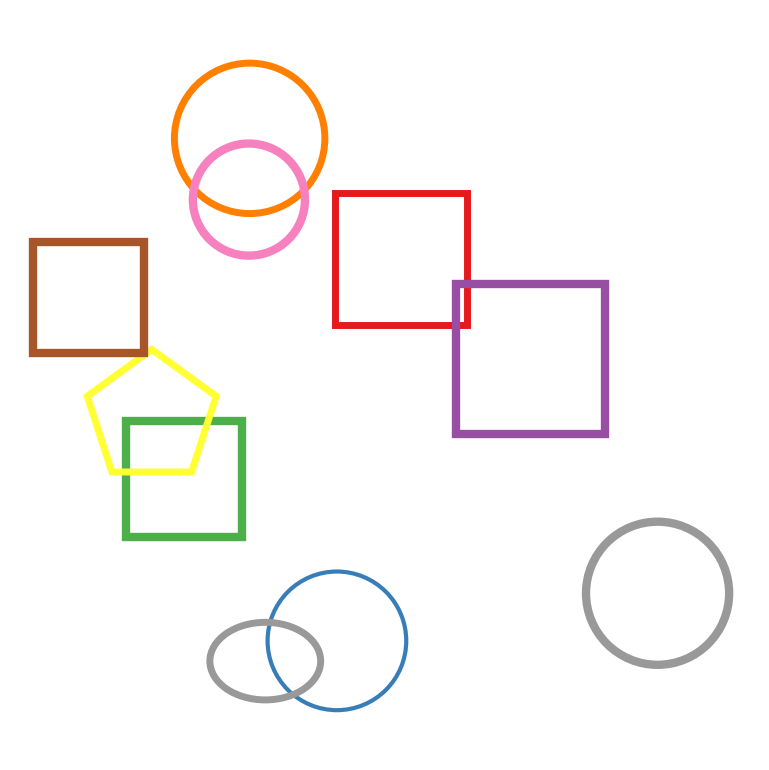[{"shape": "square", "thickness": 2.5, "radius": 0.43, "center": [0.521, 0.663]}, {"shape": "circle", "thickness": 1.5, "radius": 0.45, "center": [0.438, 0.168]}, {"shape": "square", "thickness": 3, "radius": 0.38, "center": [0.239, 0.378]}, {"shape": "square", "thickness": 3, "radius": 0.49, "center": [0.689, 0.534]}, {"shape": "circle", "thickness": 2.5, "radius": 0.49, "center": [0.324, 0.82]}, {"shape": "pentagon", "thickness": 2.5, "radius": 0.44, "center": [0.197, 0.458]}, {"shape": "square", "thickness": 3, "radius": 0.36, "center": [0.114, 0.613]}, {"shape": "circle", "thickness": 3, "radius": 0.36, "center": [0.323, 0.741]}, {"shape": "circle", "thickness": 3, "radius": 0.46, "center": [0.854, 0.23]}, {"shape": "oval", "thickness": 2.5, "radius": 0.36, "center": [0.345, 0.141]}]